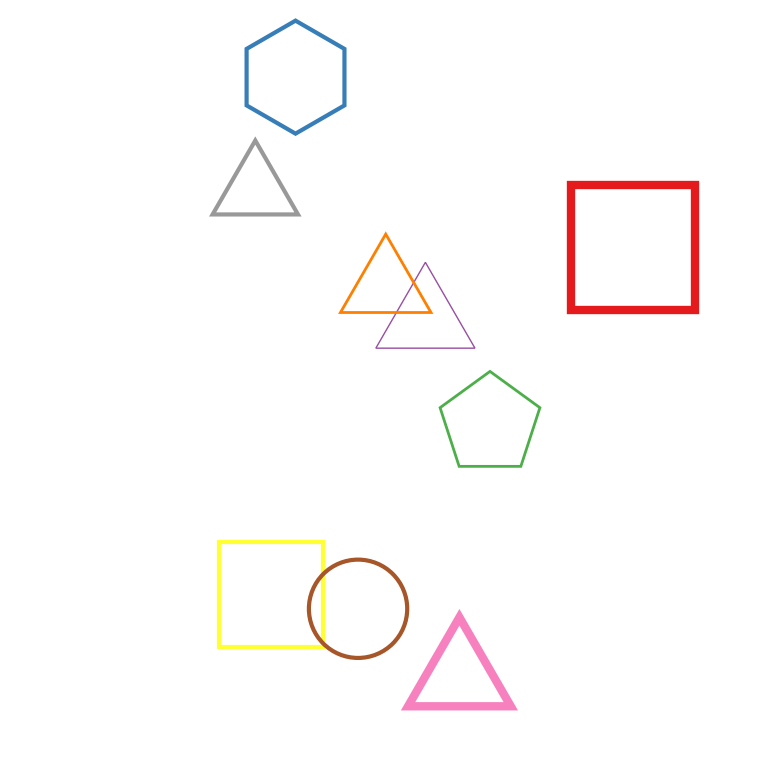[{"shape": "square", "thickness": 3, "radius": 0.4, "center": [0.822, 0.678]}, {"shape": "hexagon", "thickness": 1.5, "radius": 0.37, "center": [0.384, 0.9]}, {"shape": "pentagon", "thickness": 1, "radius": 0.34, "center": [0.636, 0.449]}, {"shape": "triangle", "thickness": 0.5, "radius": 0.37, "center": [0.552, 0.585]}, {"shape": "triangle", "thickness": 1, "radius": 0.34, "center": [0.501, 0.628]}, {"shape": "square", "thickness": 1.5, "radius": 0.34, "center": [0.352, 0.228]}, {"shape": "circle", "thickness": 1.5, "radius": 0.32, "center": [0.465, 0.209]}, {"shape": "triangle", "thickness": 3, "radius": 0.39, "center": [0.597, 0.121]}, {"shape": "triangle", "thickness": 1.5, "radius": 0.32, "center": [0.332, 0.754]}]